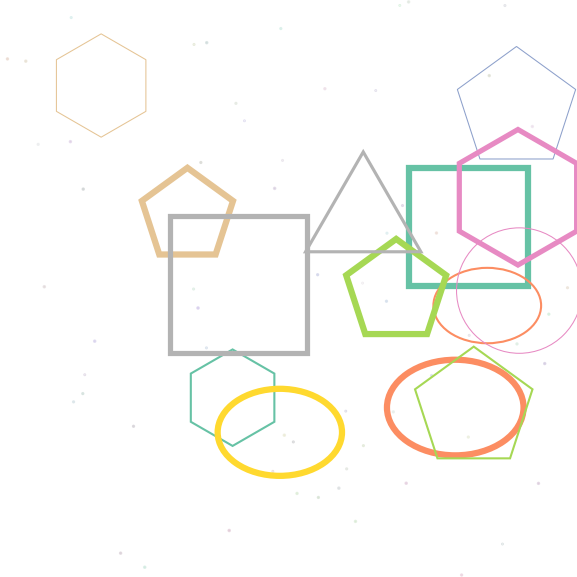[{"shape": "hexagon", "thickness": 1, "radius": 0.42, "center": [0.403, 0.311]}, {"shape": "square", "thickness": 3, "radius": 0.51, "center": [0.812, 0.606]}, {"shape": "oval", "thickness": 3, "radius": 0.59, "center": [0.788, 0.293]}, {"shape": "oval", "thickness": 1, "radius": 0.47, "center": [0.844, 0.47]}, {"shape": "pentagon", "thickness": 0.5, "radius": 0.54, "center": [0.894, 0.811]}, {"shape": "circle", "thickness": 0.5, "radius": 0.54, "center": [0.899, 0.496]}, {"shape": "hexagon", "thickness": 2.5, "radius": 0.59, "center": [0.897, 0.658]}, {"shape": "pentagon", "thickness": 3, "radius": 0.46, "center": [0.686, 0.494]}, {"shape": "pentagon", "thickness": 1, "radius": 0.53, "center": [0.82, 0.292]}, {"shape": "oval", "thickness": 3, "radius": 0.54, "center": [0.485, 0.251]}, {"shape": "hexagon", "thickness": 0.5, "radius": 0.45, "center": [0.175, 0.851]}, {"shape": "pentagon", "thickness": 3, "radius": 0.41, "center": [0.325, 0.626]}, {"shape": "square", "thickness": 2.5, "radius": 0.59, "center": [0.413, 0.506]}, {"shape": "triangle", "thickness": 1.5, "radius": 0.58, "center": [0.629, 0.621]}]